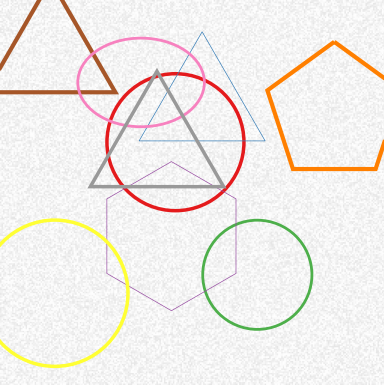[{"shape": "circle", "thickness": 2.5, "radius": 0.89, "center": [0.456, 0.631]}, {"shape": "triangle", "thickness": 0.5, "radius": 0.95, "center": [0.525, 0.729]}, {"shape": "circle", "thickness": 2, "radius": 0.71, "center": [0.668, 0.286]}, {"shape": "hexagon", "thickness": 0.5, "radius": 0.97, "center": [0.445, 0.387]}, {"shape": "pentagon", "thickness": 3, "radius": 0.91, "center": [0.868, 0.709]}, {"shape": "circle", "thickness": 2.5, "radius": 0.95, "center": [0.142, 0.238]}, {"shape": "triangle", "thickness": 3, "radius": 0.97, "center": [0.132, 0.857]}, {"shape": "oval", "thickness": 2, "radius": 0.82, "center": [0.366, 0.786]}, {"shape": "triangle", "thickness": 2.5, "radius": 1.0, "center": [0.408, 0.615]}]